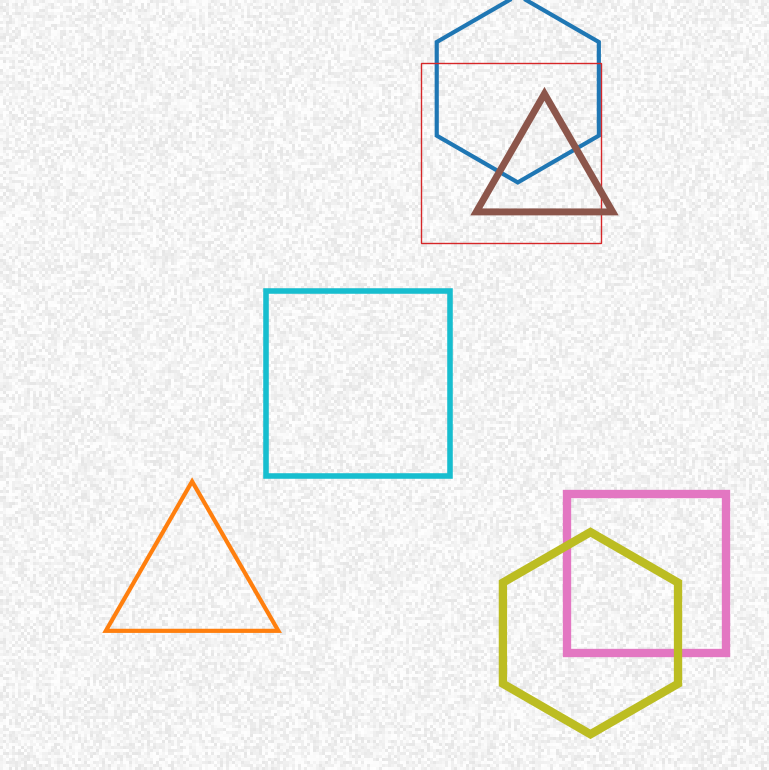[{"shape": "hexagon", "thickness": 1.5, "radius": 0.61, "center": [0.672, 0.885]}, {"shape": "triangle", "thickness": 1.5, "radius": 0.65, "center": [0.249, 0.245]}, {"shape": "square", "thickness": 0.5, "radius": 0.58, "center": [0.664, 0.801]}, {"shape": "triangle", "thickness": 2.5, "radius": 0.51, "center": [0.707, 0.776]}, {"shape": "square", "thickness": 3, "radius": 0.52, "center": [0.84, 0.255]}, {"shape": "hexagon", "thickness": 3, "radius": 0.66, "center": [0.767, 0.178]}, {"shape": "square", "thickness": 2, "radius": 0.6, "center": [0.465, 0.502]}]